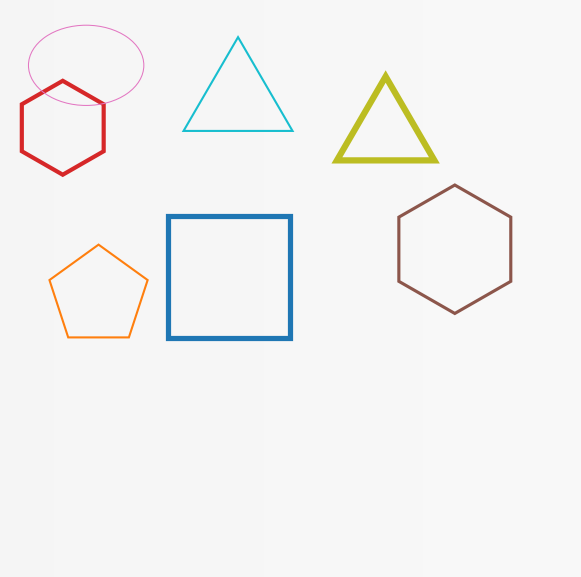[{"shape": "square", "thickness": 2.5, "radius": 0.53, "center": [0.394, 0.519]}, {"shape": "pentagon", "thickness": 1, "radius": 0.44, "center": [0.17, 0.487]}, {"shape": "hexagon", "thickness": 2, "radius": 0.41, "center": [0.108, 0.778]}, {"shape": "hexagon", "thickness": 1.5, "radius": 0.56, "center": [0.782, 0.568]}, {"shape": "oval", "thickness": 0.5, "radius": 0.5, "center": [0.148, 0.886]}, {"shape": "triangle", "thickness": 3, "radius": 0.48, "center": [0.663, 0.77]}, {"shape": "triangle", "thickness": 1, "radius": 0.54, "center": [0.41, 0.827]}]